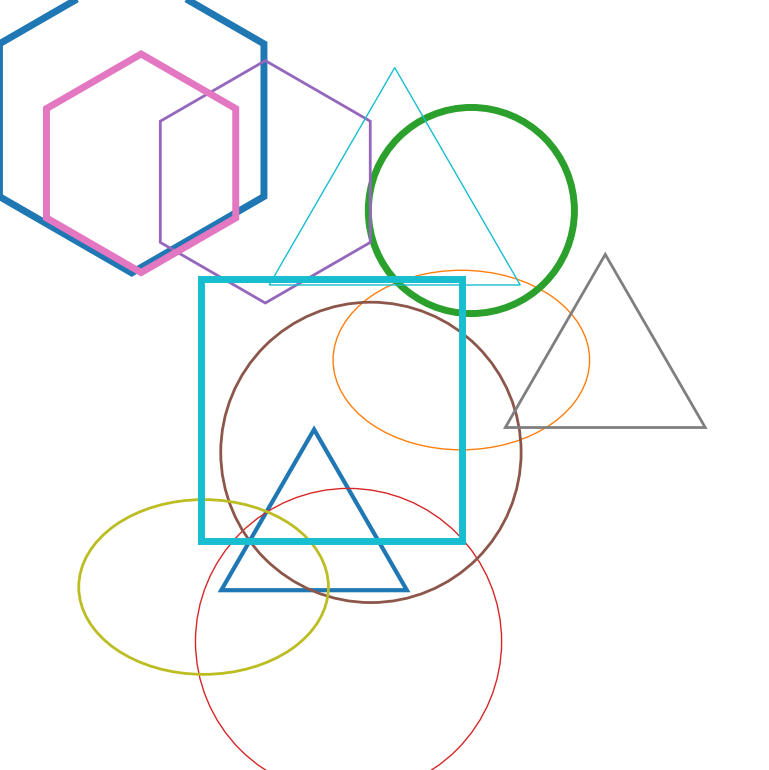[{"shape": "triangle", "thickness": 1.5, "radius": 0.7, "center": [0.408, 0.303]}, {"shape": "hexagon", "thickness": 2.5, "radius": 0.99, "center": [0.171, 0.844]}, {"shape": "oval", "thickness": 0.5, "radius": 0.83, "center": [0.599, 0.532]}, {"shape": "circle", "thickness": 2.5, "radius": 0.67, "center": [0.612, 0.727]}, {"shape": "circle", "thickness": 0.5, "radius": 0.99, "center": [0.453, 0.167]}, {"shape": "hexagon", "thickness": 1, "radius": 0.79, "center": [0.345, 0.764]}, {"shape": "circle", "thickness": 1, "radius": 0.98, "center": [0.482, 0.412]}, {"shape": "hexagon", "thickness": 2.5, "radius": 0.71, "center": [0.183, 0.788]}, {"shape": "triangle", "thickness": 1, "radius": 0.75, "center": [0.786, 0.52]}, {"shape": "oval", "thickness": 1, "radius": 0.81, "center": [0.264, 0.238]}, {"shape": "triangle", "thickness": 0.5, "radius": 0.94, "center": [0.513, 0.724]}, {"shape": "square", "thickness": 2.5, "radius": 0.85, "center": [0.431, 0.467]}]